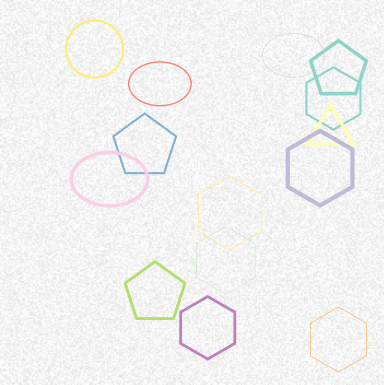[{"shape": "pentagon", "thickness": 2.5, "radius": 0.38, "center": [0.879, 0.818]}, {"shape": "hexagon", "thickness": 1.5, "radius": 0.41, "center": [0.866, 0.744]}, {"shape": "triangle", "thickness": 2.5, "radius": 0.34, "center": [0.859, 0.66]}, {"shape": "hexagon", "thickness": 3, "radius": 0.48, "center": [0.831, 0.563]}, {"shape": "oval", "thickness": 1, "radius": 0.41, "center": [0.415, 0.782]}, {"shape": "pentagon", "thickness": 1.5, "radius": 0.43, "center": [0.376, 0.62]}, {"shape": "hexagon", "thickness": 0.5, "radius": 0.42, "center": [0.879, 0.118]}, {"shape": "pentagon", "thickness": 2, "radius": 0.41, "center": [0.403, 0.239]}, {"shape": "oval", "thickness": 2.5, "radius": 0.5, "center": [0.284, 0.535]}, {"shape": "oval", "thickness": 0.5, "radius": 0.41, "center": [0.763, 0.856]}, {"shape": "hexagon", "thickness": 2, "radius": 0.41, "center": [0.54, 0.149]}, {"shape": "hexagon", "thickness": 0.5, "radius": 0.44, "center": [0.587, 0.323]}, {"shape": "circle", "thickness": 1.5, "radius": 0.37, "center": [0.246, 0.873]}, {"shape": "hexagon", "thickness": 0.5, "radius": 0.48, "center": [0.597, 0.447]}]